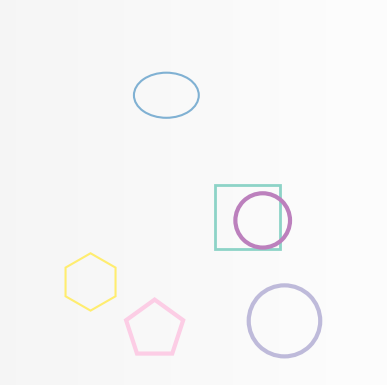[{"shape": "square", "thickness": 2, "radius": 0.42, "center": [0.639, 0.436]}, {"shape": "circle", "thickness": 3, "radius": 0.46, "center": [0.734, 0.167]}, {"shape": "oval", "thickness": 1.5, "radius": 0.42, "center": [0.429, 0.753]}, {"shape": "pentagon", "thickness": 3, "radius": 0.39, "center": [0.399, 0.144]}, {"shape": "circle", "thickness": 3, "radius": 0.35, "center": [0.678, 0.427]}, {"shape": "hexagon", "thickness": 1.5, "radius": 0.37, "center": [0.234, 0.268]}]